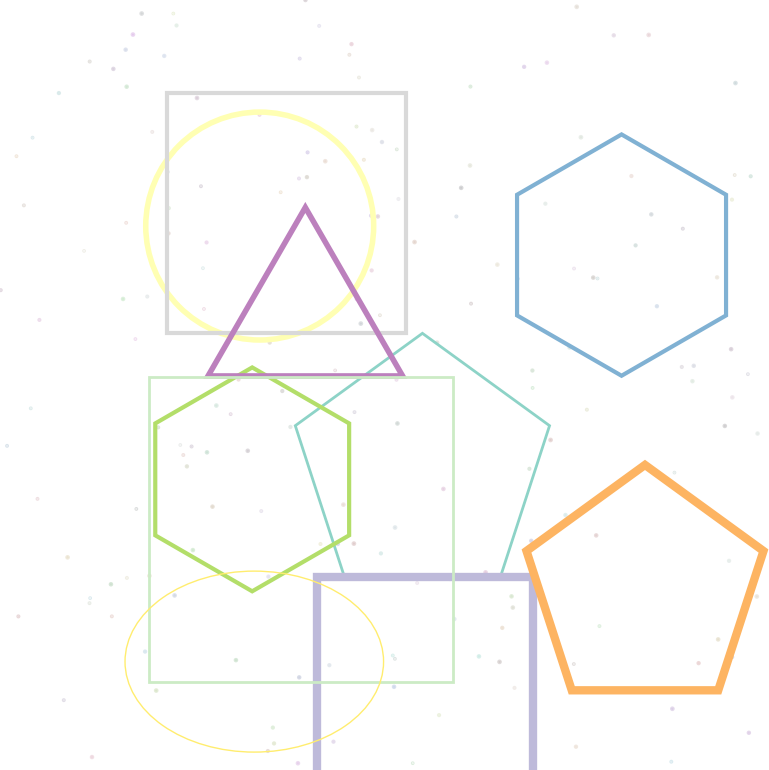[{"shape": "pentagon", "thickness": 1, "radius": 0.87, "center": [0.549, 0.394]}, {"shape": "circle", "thickness": 2, "radius": 0.74, "center": [0.337, 0.706]}, {"shape": "square", "thickness": 3, "radius": 0.7, "center": [0.552, 0.111]}, {"shape": "hexagon", "thickness": 1.5, "radius": 0.78, "center": [0.807, 0.669]}, {"shape": "pentagon", "thickness": 3, "radius": 0.81, "center": [0.838, 0.234]}, {"shape": "hexagon", "thickness": 1.5, "radius": 0.73, "center": [0.328, 0.377]}, {"shape": "square", "thickness": 1.5, "radius": 0.78, "center": [0.372, 0.723]}, {"shape": "triangle", "thickness": 2, "radius": 0.73, "center": [0.397, 0.585]}, {"shape": "square", "thickness": 1, "radius": 0.99, "center": [0.391, 0.312]}, {"shape": "oval", "thickness": 0.5, "radius": 0.84, "center": [0.33, 0.141]}]